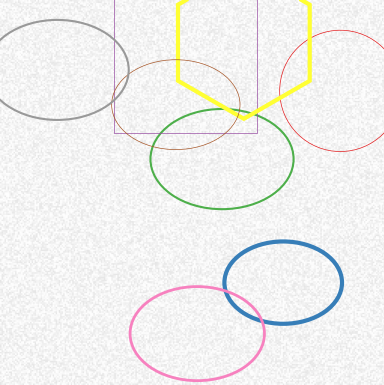[{"shape": "circle", "thickness": 0.5, "radius": 0.79, "center": [0.884, 0.764]}, {"shape": "oval", "thickness": 3, "radius": 0.76, "center": [0.736, 0.266]}, {"shape": "oval", "thickness": 1.5, "radius": 0.93, "center": [0.577, 0.587]}, {"shape": "square", "thickness": 0.5, "radius": 0.93, "center": [0.481, 0.842]}, {"shape": "hexagon", "thickness": 3, "radius": 0.99, "center": [0.633, 0.889]}, {"shape": "oval", "thickness": 0.5, "radius": 0.83, "center": [0.457, 0.728]}, {"shape": "oval", "thickness": 2, "radius": 0.87, "center": [0.512, 0.133]}, {"shape": "oval", "thickness": 1.5, "radius": 0.93, "center": [0.149, 0.818]}]